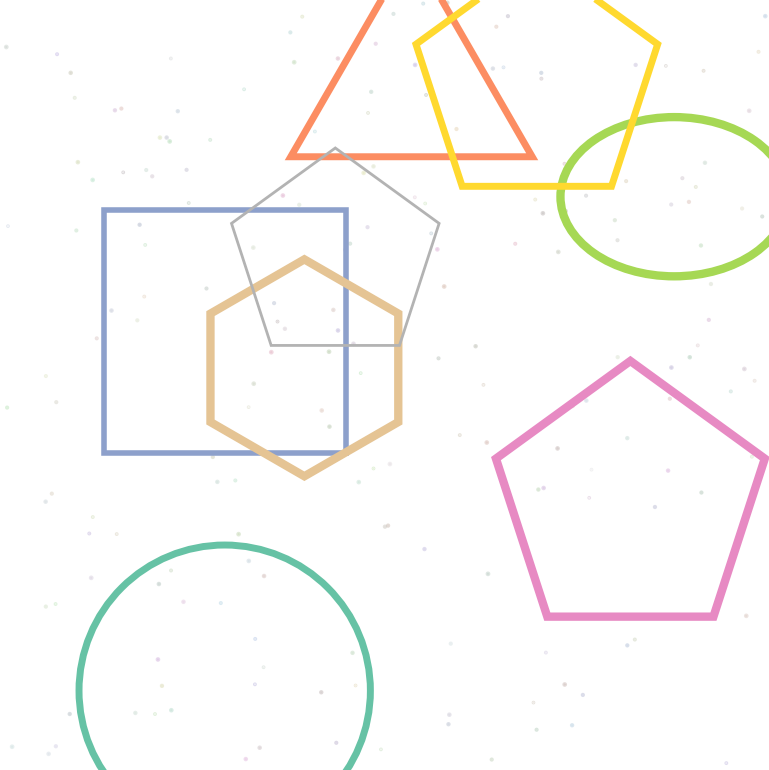[{"shape": "circle", "thickness": 2.5, "radius": 0.95, "center": [0.292, 0.103]}, {"shape": "triangle", "thickness": 2.5, "radius": 0.91, "center": [0.534, 0.887]}, {"shape": "square", "thickness": 2, "radius": 0.79, "center": [0.292, 0.57]}, {"shape": "pentagon", "thickness": 3, "radius": 0.92, "center": [0.819, 0.348]}, {"shape": "oval", "thickness": 3, "radius": 0.74, "center": [0.876, 0.745]}, {"shape": "pentagon", "thickness": 2.5, "radius": 0.83, "center": [0.697, 0.892]}, {"shape": "hexagon", "thickness": 3, "radius": 0.7, "center": [0.395, 0.522]}, {"shape": "pentagon", "thickness": 1, "radius": 0.71, "center": [0.435, 0.666]}]